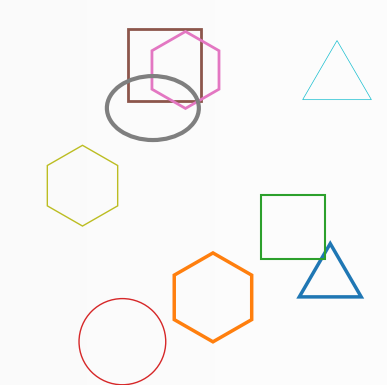[{"shape": "triangle", "thickness": 2.5, "radius": 0.46, "center": [0.852, 0.275]}, {"shape": "hexagon", "thickness": 2.5, "radius": 0.58, "center": [0.55, 0.228]}, {"shape": "square", "thickness": 1.5, "radius": 0.42, "center": [0.757, 0.41]}, {"shape": "circle", "thickness": 1, "radius": 0.56, "center": [0.316, 0.113]}, {"shape": "square", "thickness": 2, "radius": 0.47, "center": [0.424, 0.831]}, {"shape": "hexagon", "thickness": 2, "radius": 0.5, "center": [0.479, 0.818]}, {"shape": "oval", "thickness": 3, "radius": 0.59, "center": [0.394, 0.719]}, {"shape": "hexagon", "thickness": 1, "radius": 0.52, "center": [0.213, 0.518]}, {"shape": "triangle", "thickness": 0.5, "radius": 0.51, "center": [0.87, 0.792]}]